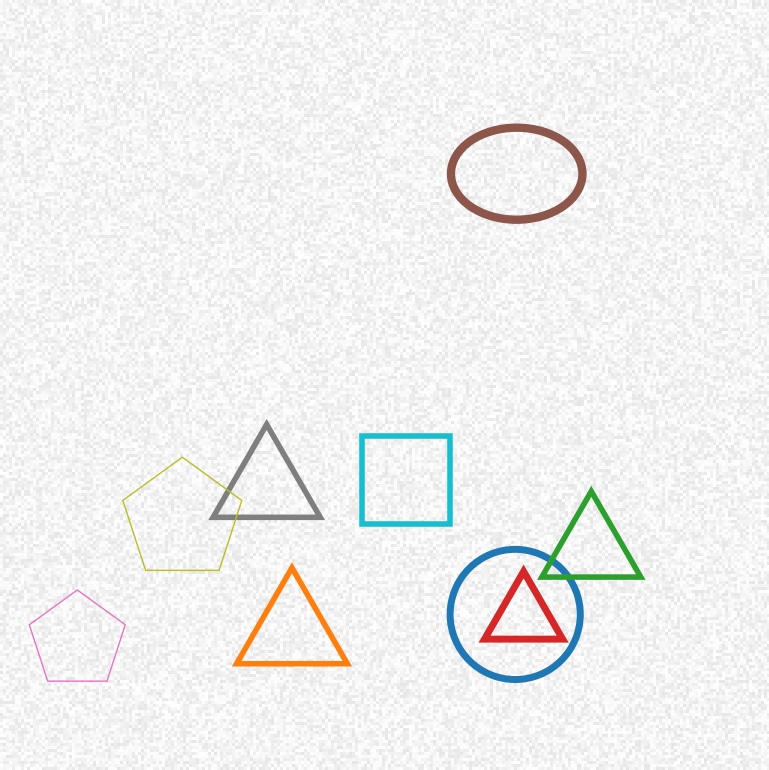[{"shape": "circle", "thickness": 2.5, "radius": 0.42, "center": [0.669, 0.202]}, {"shape": "triangle", "thickness": 2, "radius": 0.42, "center": [0.379, 0.18]}, {"shape": "triangle", "thickness": 2, "radius": 0.37, "center": [0.768, 0.288]}, {"shape": "triangle", "thickness": 2.5, "radius": 0.29, "center": [0.68, 0.199]}, {"shape": "oval", "thickness": 3, "radius": 0.43, "center": [0.671, 0.774]}, {"shape": "pentagon", "thickness": 0.5, "radius": 0.33, "center": [0.1, 0.168]}, {"shape": "triangle", "thickness": 2, "radius": 0.4, "center": [0.346, 0.368]}, {"shape": "pentagon", "thickness": 0.5, "radius": 0.41, "center": [0.237, 0.325]}, {"shape": "square", "thickness": 2, "radius": 0.29, "center": [0.528, 0.376]}]